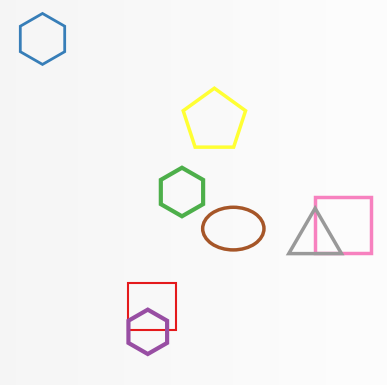[{"shape": "square", "thickness": 1.5, "radius": 0.31, "center": [0.392, 0.204]}, {"shape": "hexagon", "thickness": 2, "radius": 0.33, "center": [0.11, 0.899]}, {"shape": "hexagon", "thickness": 3, "radius": 0.32, "center": [0.47, 0.501]}, {"shape": "hexagon", "thickness": 3, "radius": 0.29, "center": [0.381, 0.138]}, {"shape": "pentagon", "thickness": 2.5, "radius": 0.42, "center": [0.553, 0.686]}, {"shape": "oval", "thickness": 2.5, "radius": 0.4, "center": [0.602, 0.406]}, {"shape": "square", "thickness": 2.5, "radius": 0.36, "center": [0.886, 0.415]}, {"shape": "triangle", "thickness": 2.5, "radius": 0.39, "center": [0.813, 0.381]}]